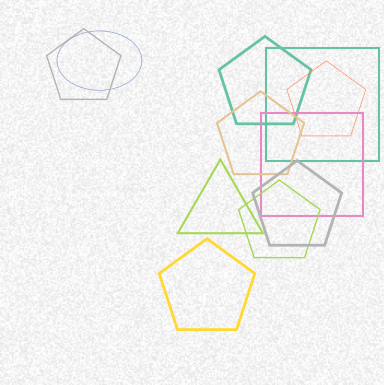[{"shape": "pentagon", "thickness": 2, "radius": 0.63, "center": [0.688, 0.78]}, {"shape": "square", "thickness": 1.5, "radius": 0.73, "center": [0.837, 0.73]}, {"shape": "pentagon", "thickness": 0.5, "radius": 0.54, "center": [0.847, 0.734]}, {"shape": "oval", "thickness": 0.5, "radius": 0.55, "center": [0.258, 0.843]}, {"shape": "square", "thickness": 1.5, "radius": 0.66, "center": [0.811, 0.573]}, {"shape": "triangle", "thickness": 1.5, "radius": 0.64, "center": [0.572, 0.458]}, {"shape": "pentagon", "thickness": 1, "radius": 0.56, "center": [0.726, 0.421]}, {"shape": "pentagon", "thickness": 2, "radius": 0.65, "center": [0.538, 0.249]}, {"shape": "pentagon", "thickness": 1.5, "radius": 0.59, "center": [0.677, 0.644]}, {"shape": "pentagon", "thickness": 2, "radius": 0.61, "center": [0.772, 0.461]}, {"shape": "pentagon", "thickness": 1, "radius": 0.51, "center": [0.218, 0.824]}]